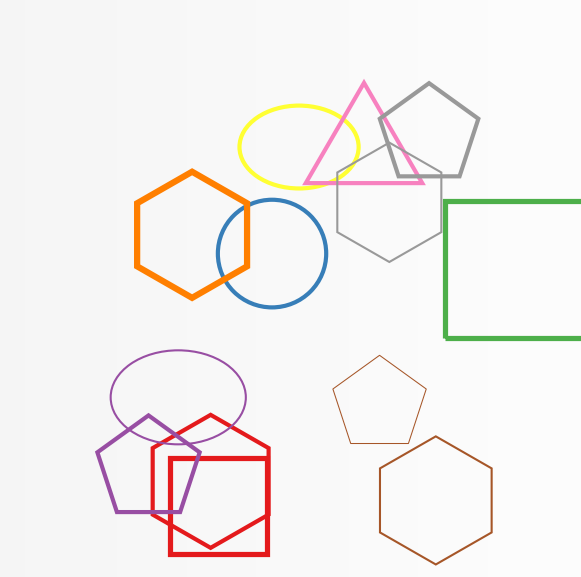[{"shape": "hexagon", "thickness": 2, "radius": 0.58, "center": [0.362, 0.166]}, {"shape": "square", "thickness": 2.5, "radius": 0.42, "center": [0.375, 0.123]}, {"shape": "circle", "thickness": 2, "radius": 0.47, "center": [0.468, 0.56]}, {"shape": "square", "thickness": 2.5, "radius": 0.59, "center": [0.884, 0.532]}, {"shape": "oval", "thickness": 1, "radius": 0.58, "center": [0.307, 0.311]}, {"shape": "pentagon", "thickness": 2, "radius": 0.46, "center": [0.256, 0.187]}, {"shape": "hexagon", "thickness": 3, "radius": 0.55, "center": [0.331, 0.593]}, {"shape": "oval", "thickness": 2, "radius": 0.51, "center": [0.515, 0.745]}, {"shape": "hexagon", "thickness": 1, "radius": 0.55, "center": [0.75, 0.133]}, {"shape": "pentagon", "thickness": 0.5, "radius": 0.42, "center": [0.653, 0.299]}, {"shape": "triangle", "thickness": 2, "radius": 0.58, "center": [0.626, 0.74]}, {"shape": "pentagon", "thickness": 2, "radius": 0.45, "center": [0.738, 0.766]}, {"shape": "hexagon", "thickness": 1, "radius": 0.52, "center": [0.67, 0.649]}]